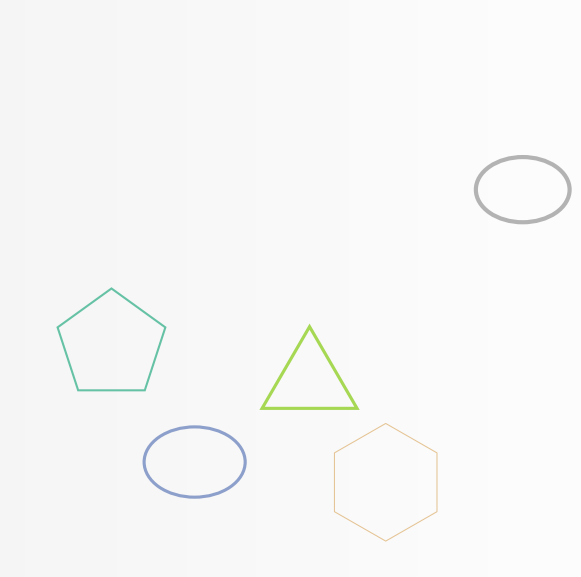[{"shape": "pentagon", "thickness": 1, "radius": 0.49, "center": [0.192, 0.402]}, {"shape": "oval", "thickness": 1.5, "radius": 0.43, "center": [0.335, 0.199]}, {"shape": "triangle", "thickness": 1.5, "radius": 0.47, "center": [0.533, 0.339]}, {"shape": "hexagon", "thickness": 0.5, "radius": 0.51, "center": [0.664, 0.164]}, {"shape": "oval", "thickness": 2, "radius": 0.4, "center": [0.899, 0.671]}]